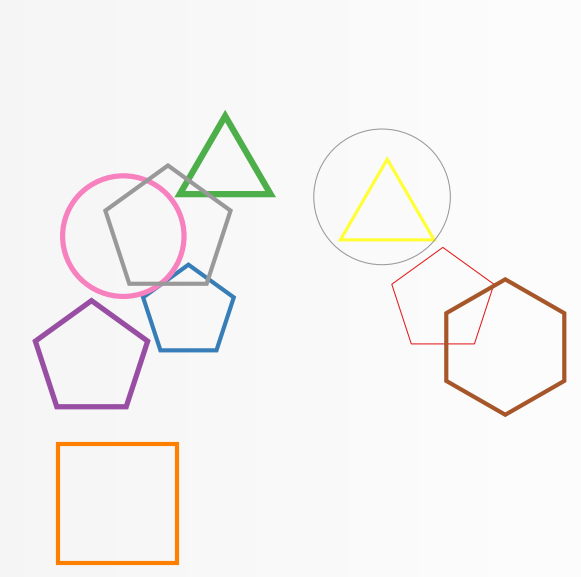[{"shape": "pentagon", "thickness": 0.5, "radius": 0.46, "center": [0.762, 0.478]}, {"shape": "pentagon", "thickness": 2, "radius": 0.41, "center": [0.324, 0.459]}, {"shape": "triangle", "thickness": 3, "radius": 0.45, "center": [0.387, 0.708]}, {"shape": "pentagon", "thickness": 2.5, "radius": 0.51, "center": [0.157, 0.377]}, {"shape": "square", "thickness": 2, "radius": 0.51, "center": [0.202, 0.127]}, {"shape": "triangle", "thickness": 1.5, "radius": 0.47, "center": [0.666, 0.63]}, {"shape": "hexagon", "thickness": 2, "radius": 0.59, "center": [0.869, 0.398]}, {"shape": "circle", "thickness": 2.5, "radius": 0.52, "center": [0.212, 0.59]}, {"shape": "circle", "thickness": 0.5, "radius": 0.59, "center": [0.657, 0.658]}, {"shape": "pentagon", "thickness": 2, "radius": 0.57, "center": [0.289, 0.599]}]